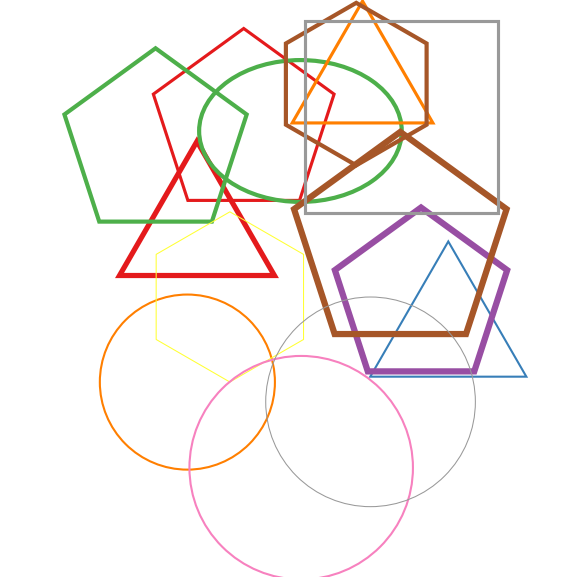[{"shape": "triangle", "thickness": 2.5, "radius": 0.77, "center": [0.341, 0.599]}, {"shape": "pentagon", "thickness": 1.5, "radius": 0.82, "center": [0.422, 0.785]}, {"shape": "triangle", "thickness": 1, "radius": 0.78, "center": [0.776, 0.425]}, {"shape": "oval", "thickness": 2, "radius": 0.88, "center": [0.52, 0.772]}, {"shape": "pentagon", "thickness": 2, "radius": 0.83, "center": [0.269, 0.75]}, {"shape": "pentagon", "thickness": 3, "radius": 0.78, "center": [0.729, 0.483]}, {"shape": "circle", "thickness": 1, "radius": 0.76, "center": [0.324, 0.338]}, {"shape": "triangle", "thickness": 1.5, "radius": 0.7, "center": [0.628, 0.857]}, {"shape": "hexagon", "thickness": 0.5, "radius": 0.74, "center": [0.398, 0.485]}, {"shape": "pentagon", "thickness": 3, "radius": 0.97, "center": [0.693, 0.577]}, {"shape": "hexagon", "thickness": 2, "radius": 0.7, "center": [0.617, 0.854]}, {"shape": "circle", "thickness": 1, "radius": 0.97, "center": [0.522, 0.189]}, {"shape": "circle", "thickness": 0.5, "radius": 0.91, "center": [0.642, 0.303]}, {"shape": "square", "thickness": 1.5, "radius": 0.83, "center": [0.695, 0.797]}]